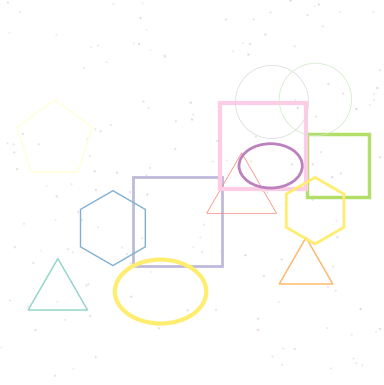[{"shape": "triangle", "thickness": 1, "radius": 0.45, "center": [0.15, 0.239]}, {"shape": "pentagon", "thickness": 0.5, "radius": 0.52, "center": [0.142, 0.637]}, {"shape": "square", "thickness": 2, "radius": 0.58, "center": [0.461, 0.425]}, {"shape": "triangle", "thickness": 0.5, "radius": 0.52, "center": [0.628, 0.498]}, {"shape": "hexagon", "thickness": 1, "radius": 0.49, "center": [0.293, 0.407]}, {"shape": "triangle", "thickness": 1, "radius": 0.4, "center": [0.795, 0.303]}, {"shape": "square", "thickness": 2.5, "radius": 0.41, "center": [0.879, 0.57]}, {"shape": "square", "thickness": 3, "radius": 0.56, "center": [0.683, 0.621]}, {"shape": "circle", "thickness": 0.5, "radius": 0.48, "center": [0.707, 0.735]}, {"shape": "oval", "thickness": 2, "radius": 0.41, "center": [0.703, 0.569]}, {"shape": "circle", "thickness": 0.5, "radius": 0.47, "center": [0.819, 0.742]}, {"shape": "oval", "thickness": 3, "radius": 0.59, "center": [0.417, 0.243]}, {"shape": "hexagon", "thickness": 2, "radius": 0.43, "center": [0.818, 0.453]}]